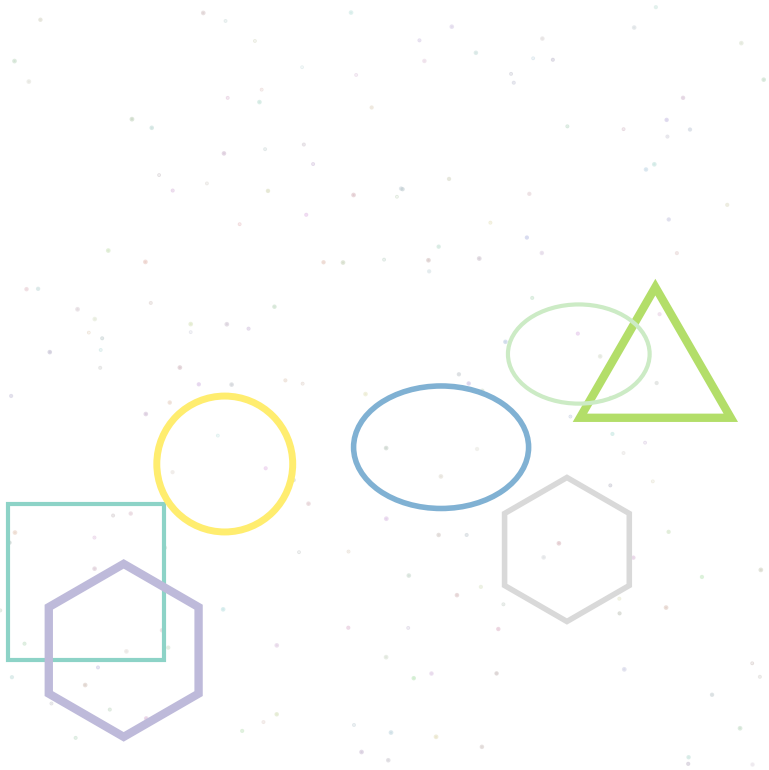[{"shape": "square", "thickness": 1.5, "radius": 0.51, "center": [0.112, 0.244]}, {"shape": "hexagon", "thickness": 3, "radius": 0.56, "center": [0.161, 0.155]}, {"shape": "oval", "thickness": 2, "radius": 0.57, "center": [0.573, 0.419]}, {"shape": "triangle", "thickness": 3, "radius": 0.57, "center": [0.851, 0.514]}, {"shape": "hexagon", "thickness": 2, "radius": 0.47, "center": [0.736, 0.286]}, {"shape": "oval", "thickness": 1.5, "radius": 0.46, "center": [0.752, 0.54]}, {"shape": "circle", "thickness": 2.5, "radius": 0.44, "center": [0.292, 0.397]}]